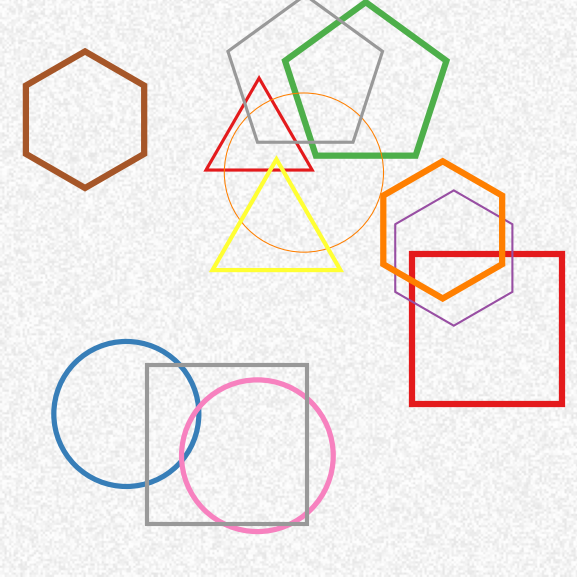[{"shape": "square", "thickness": 3, "radius": 0.65, "center": [0.843, 0.43]}, {"shape": "triangle", "thickness": 1.5, "radius": 0.53, "center": [0.449, 0.758]}, {"shape": "circle", "thickness": 2.5, "radius": 0.63, "center": [0.219, 0.282]}, {"shape": "pentagon", "thickness": 3, "radius": 0.73, "center": [0.633, 0.848]}, {"shape": "hexagon", "thickness": 1, "radius": 0.59, "center": [0.786, 0.552]}, {"shape": "hexagon", "thickness": 3, "radius": 0.59, "center": [0.767, 0.601]}, {"shape": "circle", "thickness": 0.5, "radius": 0.69, "center": [0.526, 0.7]}, {"shape": "triangle", "thickness": 2, "radius": 0.64, "center": [0.479, 0.595]}, {"shape": "hexagon", "thickness": 3, "radius": 0.59, "center": [0.147, 0.792]}, {"shape": "circle", "thickness": 2.5, "radius": 0.66, "center": [0.446, 0.21]}, {"shape": "pentagon", "thickness": 1.5, "radius": 0.7, "center": [0.529, 0.867]}, {"shape": "square", "thickness": 2, "radius": 0.69, "center": [0.393, 0.23]}]